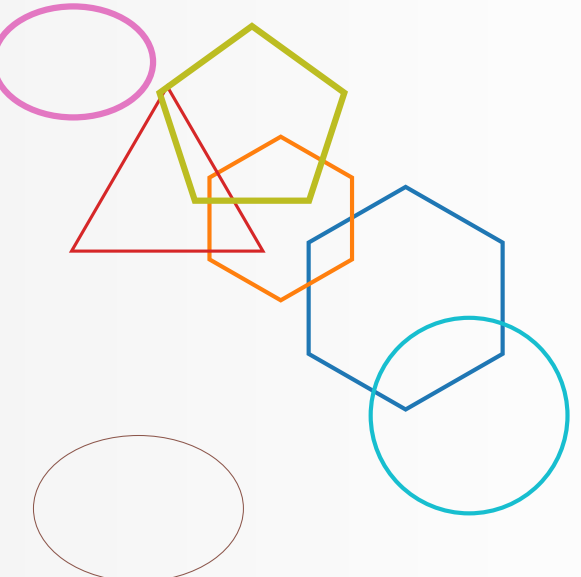[{"shape": "hexagon", "thickness": 2, "radius": 0.96, "center": [0.698, 0.483]}, {"shape": "hexagon", "thickness": 2, "radius": 0.71, "center": [0.483, 0.621]}, {"shape": "triangle", "thickness": 1.5, "radius": 0.95, "center": [0.288, 0.659]}, {"shape": "oval", "thickness": 0.5, "radius": 0.9, "center": [0.238, 0.119]}, {"shape": "oval", "thickness": 3, "radius": 0.69, "center": [0.126, 0.892]}, {"shape": "pentagon", "thickness": 3, "radius": 0.84, "center": [0.433, 0.787]}, {"shape": "circle", "thickness": 2, "radius": 0.85, "center": [0.807, 0.28]}]